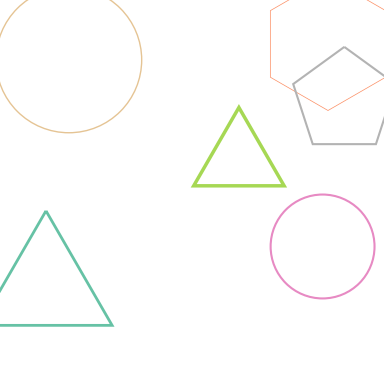[{"shape": "triangle", "thickness": 2, "radius": 0.99, "center": [0.119, 0.254]}, {"shape": "hexagon", "thickness": 0.5, "radius": 0.86, "center": [0.852, 0.886]}, {"shape": "circle", "thickness": 1.5, "radius": 0.67, "center": [0.838, 0.36]}, {"shape": "triangle", "thickness": 2.5, "radius": 0.68, "center": [0.621, 0.585]}, {"shape": "circle", "thickness": 1, "radius": 0.95, "center": [0.179, 0.844]}, {"shape": "pentagon", "thickness": 1.5, "radius": 0.7, "center": [0.894, 0.739]}]